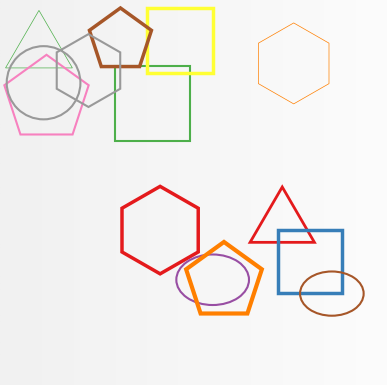[{"shape": "hexagon", "thickness": 2.5, "radius": 0.57, "center": [0.413, 0.402]}, {"shape": "triangle", "thickness": 2, "radius": 0.48, "center": [0.728, 0.418]}, {"shape": "square", "thickness": 2.5, "radius": 0.41, "center": [0.8, 0.321]}, {"shape": "square", "thickness": 1.5, "radius": 0.48, "center": [0.394, 0.731]}, {"shape": "triangle", "thickness": 0.5, "radius": 0.5, "center": [0.101, 0.873]}, {"shape": "oval", "thickness": 1.5, "radius": 0.47, "center": [0.549, 0.273]}, {"shape": "hexagon", "thickness": 0.5, "radius": 0.53, "center": [0.758, 0.835]}, {"shape": "pentagon", "thickness": 3, "radius": 0.51, "center": [0.578, 0.269]}, {"shape": "square", "thickness": 2.5, "radius": 0.43, "center": [0.465, 0.894]}, {"shape": "pentagon", "thickness": 2.5, "radius": 0.42, "center": [0.311, 0.895]}, {"shape": "oval", "thickness": 1.5, "radius": 0.41, "center": [0.856, 0.237]}, {"shape": "pentagon", "thickness": 1.5, "radius": 0.57, "center": [0.12, 0.743]}, {"shape": "hexagon", "thickness": 1.5, "radius": 0.47, "center": [0.228, 0.817]}, {"shape": "circle", "thickness": 1.5, "radius": 0.48, "center": [0.112, 0.785]}]